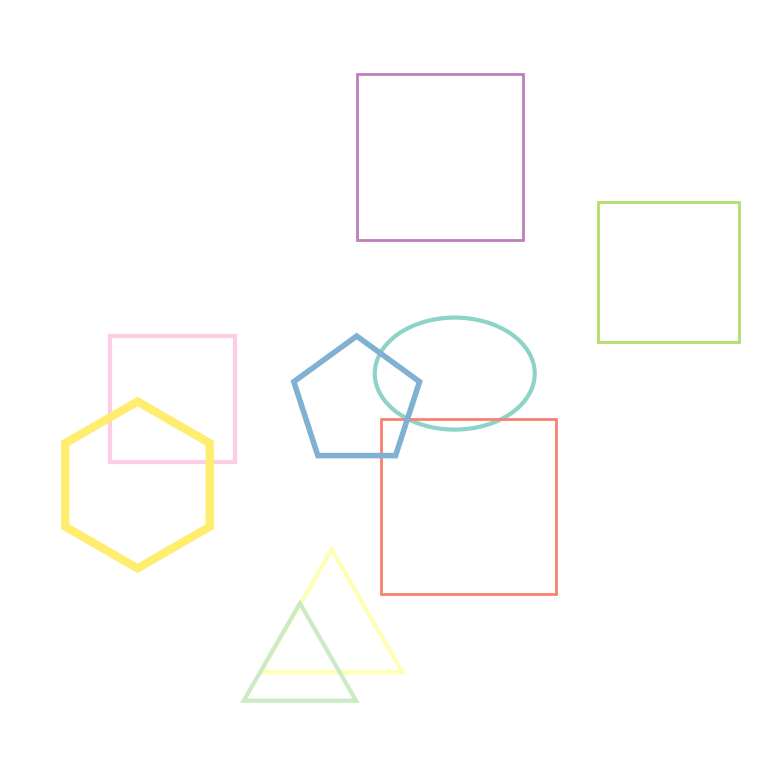[{"shape": "oval", "thickness": 1.5, "radius": 0.52, "center": [0.591, 0.515]}, {"shape": "triangle", "thickness": 1.5, "radius": 0.53, "center": [0.431, 0.18]}, {"shape": "square", "thickness": 1, "radius": 0.57, "center": [0.608, 0.342]}, {"shape": "pentagon", "thickness": 2, "radius": 0.43, "center": [0.463, 0.478]}, {"shape": "square", "thickness": 1, "radius": 0.46, "center": [0.869, 0.647]}, {"shape": "square", "thickness": 1.5, "radius": 0.41, "center": [0.224, 0.482]}, {"shape": "square", "thickness": 1, "radius": 0.54, "center": [0.571, 0.796]}, {"shape": "triangle", "thickness": 1.5, "radius": 0.42, "center": [0.389, 0.132]}, {"shape": "hexagon", "thickness": 3, "radius": 0.54, "center": [0.179, 0.37]}]